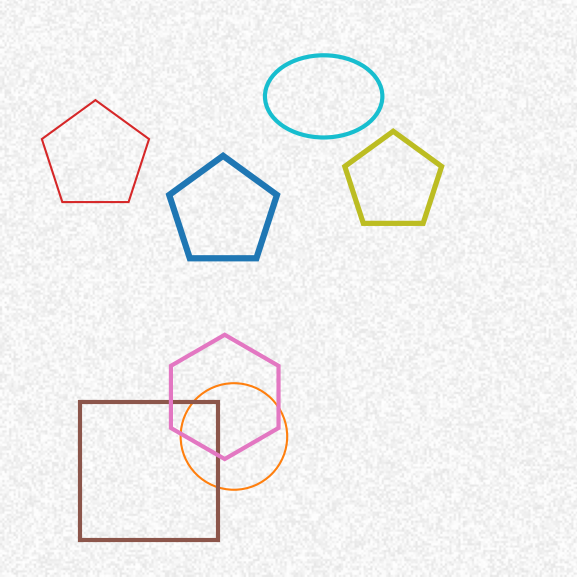[{"shape": "pentagon", "thickness": 3, "radius": 0.49, "center": [0.386, 0.631]}, {"shape": "circle", "thickness": 1, "radius": 0.46, "center": [0.405, 0.243]}, {"shape": "pentagon", "thickness": 1, "radius": 0.49, "center": [0.165, 0.728]}, {"shape": "square", "thickness": 2, "radius": 0.6, "center": [0.258, 0.184]}, {"shape": "hexagon", "thickness": 2, "radius": 0.54, "center": [0.389, 0.312]}, {"shape": "pentagon", "thickness": 2.5, "radius": 0.44, "center": [0.681, 0.684]}, {"shape": "oval", "thickness": 2, "radius": 0.51, "center": [0.56, 0.832]}]